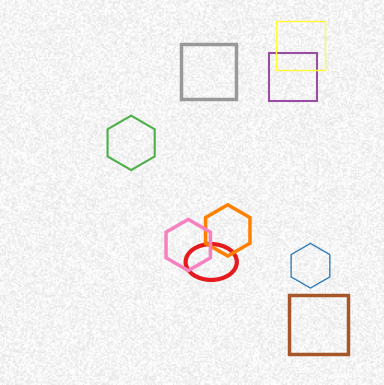[{"shape": "oval", "thickness": 3, "radius": 0.33, "center": [0.549, 0.319]}, {"shape": "hexagon", "thickness": 1, "radius": 0.29, "center": [0.806, 0.31]}, {"shape": "hexagon", "thickness": 1.5, "radius": 0.35, "center": [0.341, 0.629]}, {"shape": "square", "thickness": 1.5, "radius": 0.31, "center": [0.761, 0.8]}, {"shape": "hexagon", "thickness": 2.5, "radius": 0.33, "center": [0.592, 0.402]}, {"shape": "square", "thickness": 1, "radius": 0.32, "center": [0.781, 0.883]}, {"shape": "square", "thickness": 2.5, "radius": 0.38, "center": [0.827, 0.157]}, {"shape": "hexagon", "thickness": 2.5, "radius": 0.33, "center": [0.489, 0.364]}, {"shape": "square", "thickness": 2.5, "radius": 0.36, "center": [0.54, 0.814]}]